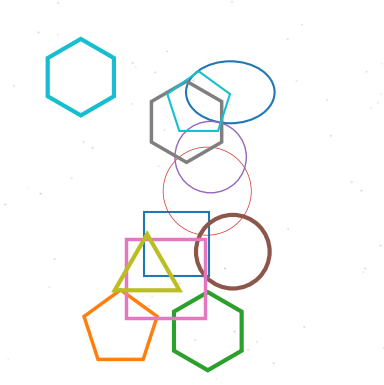[{"shape": "square", "thickness": 1.5, "radius": 0.42, "center": [0.459, 0.367]}, {"shape": "oval", "thickness": 1.5, "radius": 0.58, "center": [0.598, 0.76]}, {"shape": "pentagon", "thickness": 2.5, "radius": 0.5, "center": [0.313, 0.147]}, {"shape": "hexagon", "thickness": 3, "radius": 0.51, "center": [0.54, 0.14]}, {"shape": "circle", "thickness": 0.5, "radius": 0.57, "center": [0.538, 0.504]}, {"shape": "circle", "thickness": 1, "radius": 0.46, "center": [0.547, 0.592]}, {"shape": "circle", "thickness": 3, "radius": 0.48, "center": [0.605, 0.346]}, {"shape": "square", "thickness": 2.5, "radius": 0.51, "center": [0.431, 0.276]}, {"shape": "hexagon", "thickness": 2.5, "radius": 0.53, "center": [0.485, 0.684]}, {"shape": "triangle", "thickness": 3, "radius": 0.49, "center": [0.382, 0.295]}, {"shape": "pentagon", "thickness": 1.5, "radius": 0.43, "center": [0.516, 0.729]}, {"shape": "hexagon", "thickness": 3, "radius": 0.5, "center": [0.21, 0.8]}]